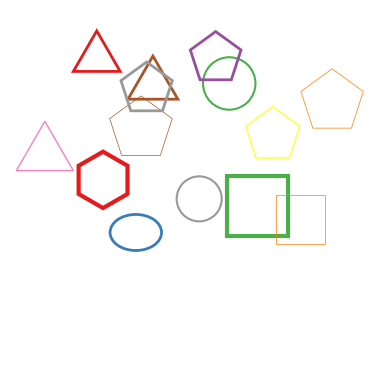[{"shape": "hexagon", "thickness": 3, "radius": 0.37, "center": [0.268, 0.533]}, {"shape": "triangle", "thickness": 2, "radius": 0.35, "center": [0.251, 0.85]}, {"shape": "oval", "thickness": 2, "radius": 0.33, "center": [0.353, 0.396]}, {"shape": "square", "thickness": 3, "radius": 0.39, "center": [0.668, 0.465]}, {"shape": "circle", "thickness": 1.5, "radius": 0.34, "center": [0.595, 0.783]}, {"shape": "pentagon", "thickness": 2, "radius": 0.35, "center": [0.56, 0.849]}, {"shape": "pentagon", "thickness": 0.5, "radius": 0.43, "center": [0.863, 0.736]}, {"shape": "square", "thickness": 0.5, "radius": 0.32, "center": [0.78, 0.429]}, {"shape": "pentagon", "thickness": 1, "radius": 0.37, "center": [0.708, 0.649]}, {"shape": "triangle", "thickness": 2, "radius": 0.37, "center": [0.397, 0.78]}, {"shape": "pentagon", "thickness": 0.5, "radius": 0.43, "center": [0.366, 0.665]}, {"shape": "triangle", "thickness": 1, "radius": 0.43, "center": [0.116, 0.6]}, {"shape": "pentagon", "thickness": 2, "radius": 0.35, "center": [0.381, 0.769]}, {"shape": "circle", "thickness": 1.5, "radius": 0.29, "center": [0.517, 0.484]}]